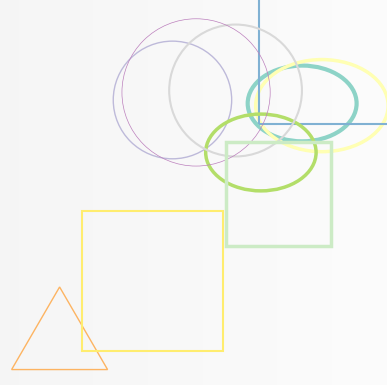[{"shape": "oval", "thickness": 3, "radius": 0.7, "center": [0.78, 0.731]}, {"shape": "oval", "thickness": 2.5, "radius": 0.85, "center": [0.831, 0.726]}, {"shape": "circle", "thickness": 1, "radius": 0.76, "center": [0.445, 0.74]}, {"shape": "square", "thickness": 1.5, "radius": 0.97, "center": [0.863, 0.871]}, {"shape": "triangle", "thickness": 1, "radius": 0.71, "center": [0.154, 0.112]}, {"shape": "oval", "thickness": 2.5, "radius": 0.71, "center": [0.673, 0.604]}, {"shape": "circle", "thickness": 1.5, "radius": 0.86, "center": [0.608, 0.765]}, {"shape": "circle", "thickness": 0.5, "radius": 0.96, "center": [0.506, 0.76]}, {"shape": "square", "thickness": 2.5, "radius": 0.68, "center": [0.719, 0.497]}, {"shape": "square", "thickness": 1.5, "radius": 0.91, "center": [0.393, 0.27]}]